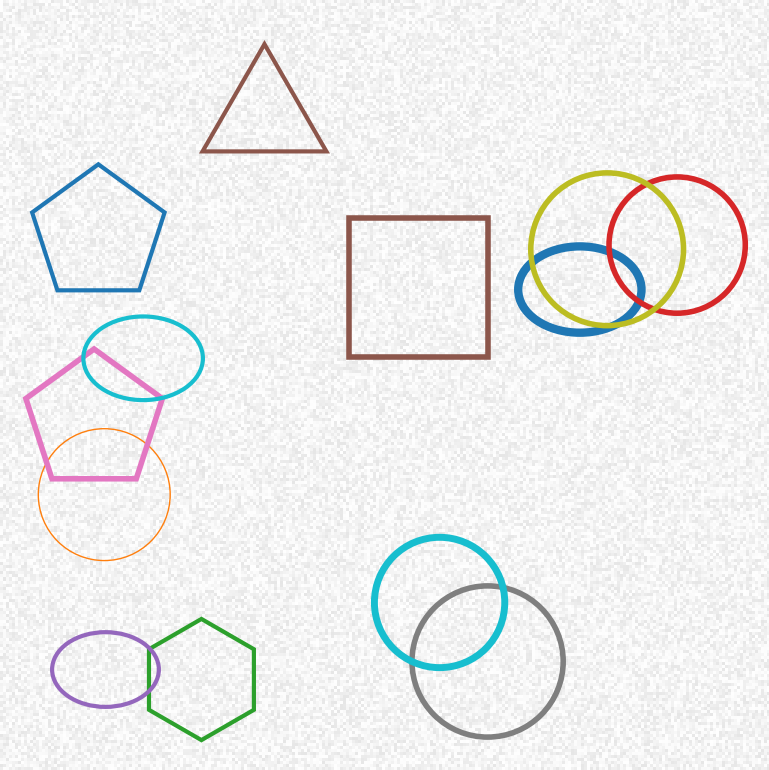[{"shape": "pentagon", "thickness": 1.5, "radius": 0.45, "center": [0.128, 0.696]}, {"shape": "oval", "thickness": 3, "radius": 0.4, "center": [0.753, 0.624]}, {"shape": "circle", "thickness": 0.5, "radius": 0.43, "center": [0.135, 0.358]}, {"shape": "hexagon", "thickness": 1.5, "radius": 0.39, "center": [0.262, 0.117]}, {"shape": "circle", "thickness": 2, "radius": 0.44, "center": [0.879, 0.682]}, {"shape": "oval", "thickness": 1.5, "radius": 0.35, "center": [0.137, 0.13]}, {"shape": "square", "thickness": 2, "radius": 0.45, "center": [0.544, 0.627]}, {"shape": "triangle", "thickness": 1.5, "radius": 0.46, "center": [0.343, 0.85]}, {"shape": "pentagon", "thickness": 2, "radius": 0.47, "center": [0.122, 0.454]}, {"shape": "circle", "thickness": 2, "radius": 0.49, "center": [0.633, 0.141]}, {"shape": "circle", "thickness": 2, "radius": 0.5, "center": [0.789, 0.676]}, {"shape": "oval", "thickness": 1.5, "radius": 0.39, "center": [0.186, 0.535]}, {"shape": "circle", "thickness": 2.5, "radius": 0.42, "center": [0.571, 0.218]}]